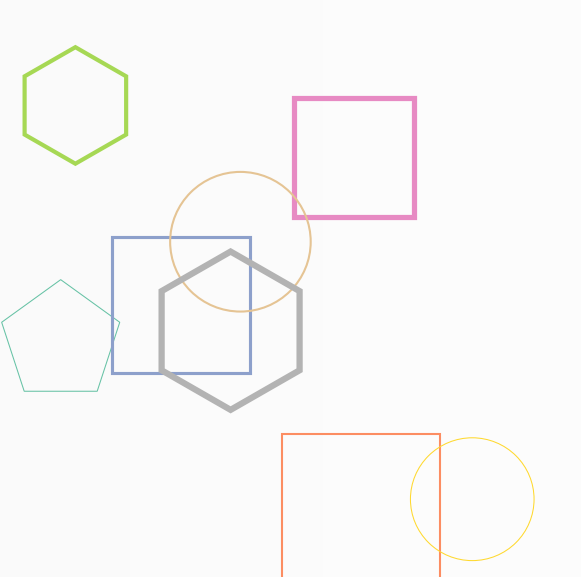[{"shape": "pentagon", "thickness": 0.5, "radius": 0.53, "center": [0.104, 0.408]}, {"shape": "square", "thickness": 1, "radius": 0.68, "center": [0.621, 0.112]}, {"shape": "square", "thickness": 1.5, "radius": 0.59, "center": [0.311, 0.471]}, {"shape": "square", "thickness": 2.5, "radius": 0.52, "center": [0.608, 0.726]}, {"shape": "hexagon", "thickness": 2, "radius": 0.5, "center": [0.13, 0.817]}, {"shape": "circle", "thickness": 0.5, "radius": 0.53, "center": [0.812, 0.135]}, {"shape": "circle", "thickness": 1, "radius": 0.6, "center": [0.414, 0.581]}, {"shape": "hexagon", "thickness": 3, "radius": 0.69, "center": [0.397, 0.426]}]